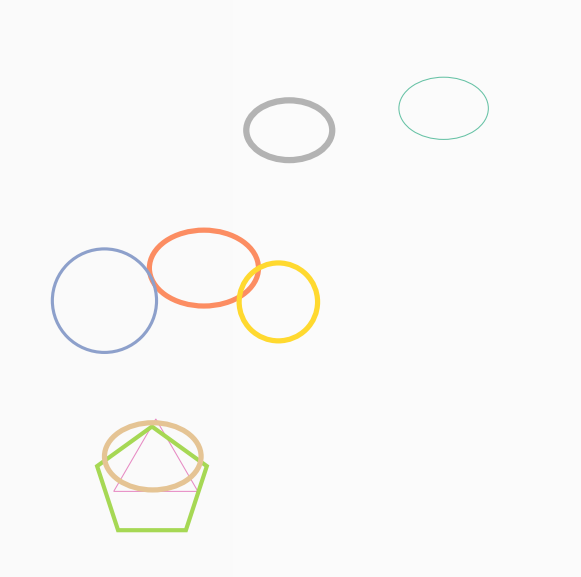[{"shape": "oval", "thickness": 0.5, "radius": 0.38, "center": [0.763, 0.812]}, {"shape": "oval", "thickness": 2.5, "radius": 0.47, "center": [0.351, 0.535]}, {"shape": "circle", "thickness": 1.5, "radius": 0.45, "center": [0.18, 0.479]}, {"shape": "triangle", "thickness": 0.5, "radius": 0.42, "center": [0.268, 0.19]}, {"shape": "pentagon", "thickness": 2, "radius": 0.5, "center": [0.261, 0.161]}, {"shape": "circle", "thickness": 2.5, "radius": 0.34, "center": [0.479, 0.476]}, {"shape": "oval", "thickness": 2.5, "radius": 0.42, "center": [0.263, 0.209]}, {"shape": "oval", "thickness": 3, "radius": 0.37, "center": [0.498, 0.774]}]